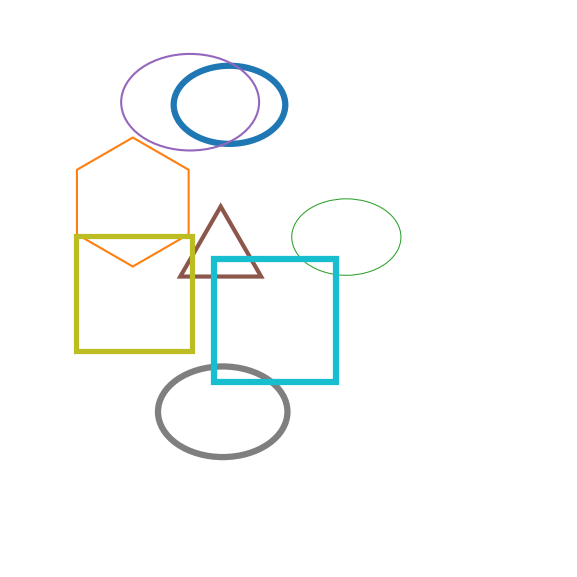[{"shape": "oval", "thickness": 3, "radius": 0.48, "center": [0.397, 0.818]}, {"shape": "hexagon", "thickness": 1, "radius": 0.56, "center": [0.23, 0.649]}, {"shape": "oval", "thickness": 0.5, "radius": 0.47, "center": [0.6, 0.589]}, {"shape": "oval", "thickness": 1, "radius": 0.6, "center": [0.329, 0.822]}, {"shape": "triangle", "thickness": 2, "radius": 0.4, "center": [0.382, 0.561]}, {"shape": "oval", "thickness": 3, "radius": 0.56, "center": [0.386, 0.286]}, {"shape": "square", "thickness": 2.5, "radius": 0.5, "center": [0.232, 0.491]}, {"shape": "square", "thickness": 3, "radius": 0.53, "center": [0.476, 0.444]}]